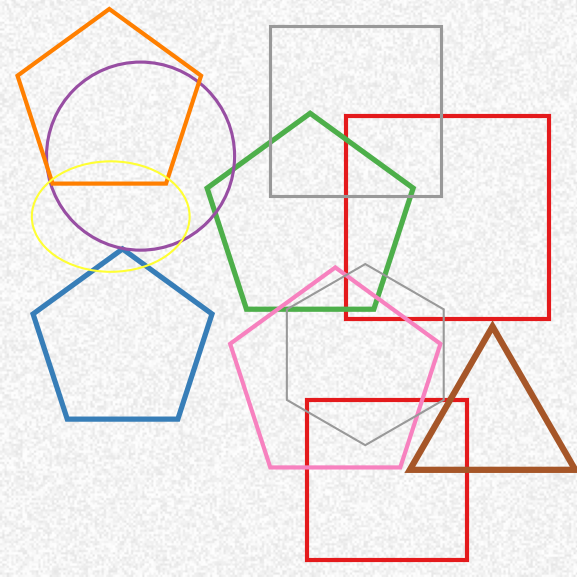[{"shape": "square", "thickness": 2, "radius": 0.69, "center": [0.67, 0.168]}, {"shape": "square", "thickness": 2, "radius": 0.88, "center": [0.775, 0.623]}, {"shape": "pentagon", "thickness": 2.5, "radius": 0.81, "center": [0.212, 0.405]}, {"shape": "pentagon", "thickness": 2.5, "radius": 0.94, "center": [0.537, 0.615]}, {"shape": "circle", "thickness": 1.5, "radius": 0.81, "center": [0.243, 0.729]}, {"shape": "pentagon", "thickness": 2, "radius": 0.84, "center": [0.189, 0.816]}, {"shape": "oval", "thickness": 1, "radius": 0.68, "center": [0.192, 0.624]}, {"shape": "triangle", "thickness": 3, "radius": 0.83, "center": [0.853, 0.268]}, {"shape": "pentagon", "thickness": 2, "radius": 0.96, "center": [0.581, 0.345]}, {"shape": "square", "thickness": 1.5, "radius": 0.74, "center": [0.616, 0.807]}, {"shape": "hexagon", "thickness": 1, "radius": 0.78, "center": [0.633, 0.385]}]